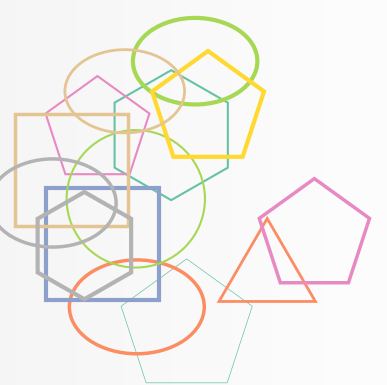[{"shape": "hexagon", "thickness": 1.5, "radius": 0.84, "center": [0.442, 0.649]}, {"shape": "pentagon", "thickness": 0.5, "radius": 0.89, "center": [0.482, 0.15]}, {"shape": "oval", "thickness": 2.5, "radius": 0.87, "center": [0.353, 0.203]}, {"shape": "triangle", "thickness": 2, "radius": 0.72, "center": [0.69, 0.289]}, {"shape": "square", "thickness": 3, "radius": 0.73, "center": [0.265, 0.366]}, {"shape": "pentagon", "thickness": 2.5, "radius": 0.75, "center": [0.811, 0.387]}, {"shape": "pentagon", "thickness": 1.5, "radius": 0.7, "center": [0.252, 0.662]}, {"shape": "circle", "thickness": 1.5, "radius": 0.89, "center": [0.35, 0.484]}, {"shape": "oval", "thickness": 3, "radius": 0.8, "center": [0.504, 0.841]}, {"shape": "pentagon", "thickness": 3, "radius": 0.76, "center": [0.537, 0.716]}, {"shape": "square", "thickness": 2.5, "radius": 0.73, "center": [0.185, 0.558]}, {"shape": "oval", "thickness": 2, "radius": 0.77, "center": [0.322, 0.763]}, {"shape": "hexagon", "thickness": 3, "radius": 0.7, "center": [0.218, 0.362]}, {"shape": "oval", "thickness": 2.5, "radius": 0.82, "center": [0.136, 0.473]}]